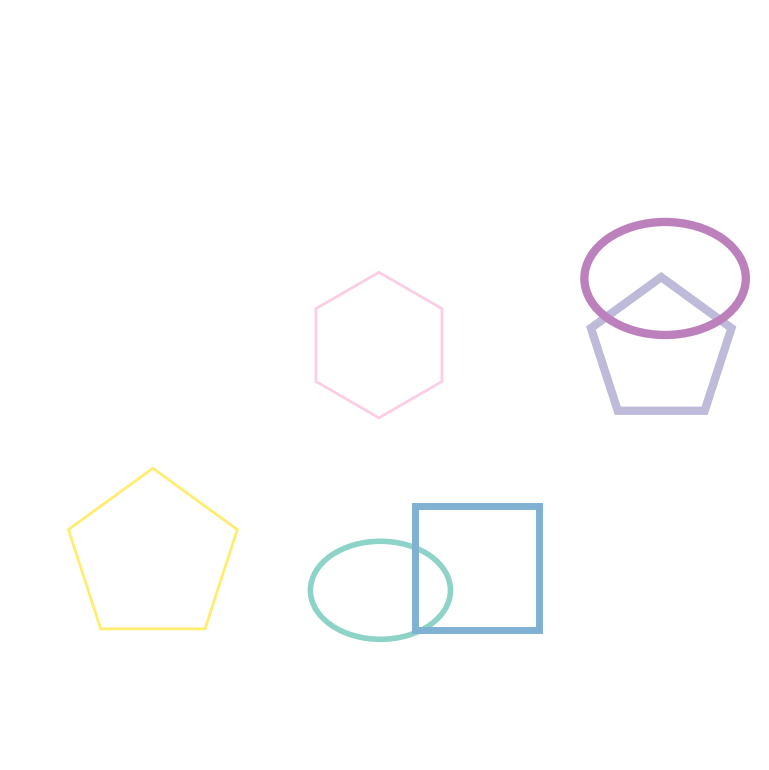[{"shape": "oval", "thickness": 2, "radius": 0.45, "center": [0.494, 0.233]}, {"shape": "pentagon", "thickness": 3, "radius": 0.48, "center": [0.859, 0.544]}, {"shape": "square", "thickness": 2.5, "radius": 0.4, "center": [0.62, 0.262]}, {"shape": "hexagon", "thickness": 1, "radius": 0.47, "center": [0.492, 0.552]}, {"shape": "oval", "thickness": 3, "radius": 0.52, "center": [0.864, 0.638]}, {"shape": "pentagon", "thickness": 1, "radius": 0.58, "center": [0.199, 0.277]}]